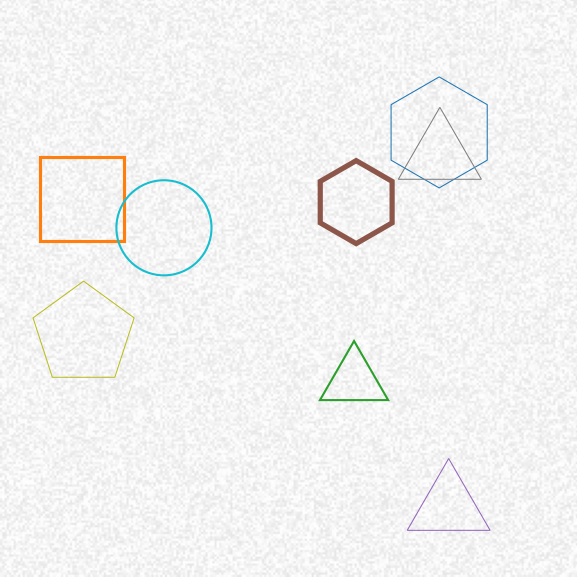[{"shape": "hexagon", "thickness": 0.5, "radius": 0.48, "center": [0.76, 0.77]}, {"shape": "square", "thickness": 1.5, "radius": 0.36, "center": [0.142, 0.654]}, {"shape": "triangle", "thickness": 1, "radius": 0.34, "center": [0.613, 0.34]}, {"shape": "triangle", "thickness": 0.5, "radius": 0.41, "center": [0.777, 0.122]}, {"shape": "hexagon", "thickness": 2.5, "radius": 0.36, "center": [0.617, 0.649]}, {"shape": "triangle", "thickness": 0.5, "radius": 0.42, "center": [0.762, 0.73]}, {"shape": "pentagon", "thickness": 0.5, "radius": 0.46, "center": [0.145, 0.42]}, {"shape": "circle", "thickness": 1, "radius": 0.41, "center": [0.284, 0.605]}]